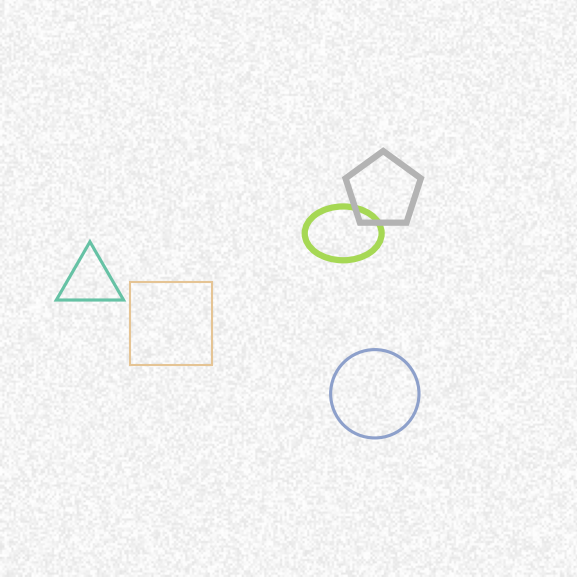[{"shape": "triangle", "thickness": 1.5, "radius": 0.34, "center": [0.156, 0.513]}, {"shape": "circle", "thickness": 1.5, "radius": 0.38, "center": [0.649, 0.317]}, {"shape": "oval", "thickness": 3, "radius": 0.33, "center": [0.594, 0.595]}, {"shape": "square", "thickness": 1, "radius": 0.36, "center": [0.296, 0.439]}, {"shape": "pentagon", "thickness": 3, "radius": 0.34, "center": [0.664, 0.669]}]